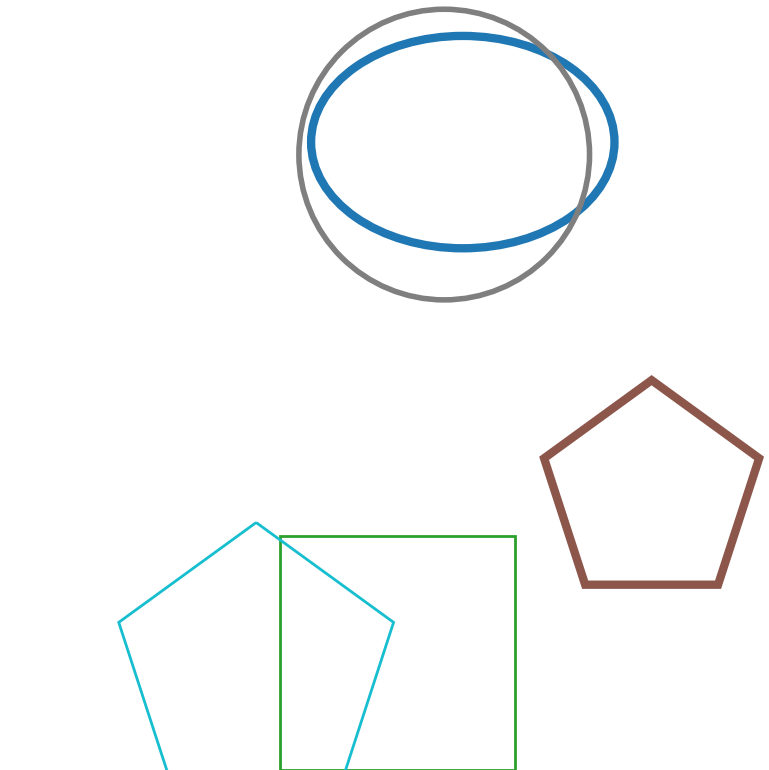[{"shape": "oval", "thickness": 3, "radius": 0.99, "center": [0.601, 0.815]}, {"shape": "square", "thickness": 1, "radius": 0.76, "center": [0.516, 0.152]}, {"shape": "pentagon", "thickness": 3, "radius": 0.73, "center": [0.846, 0.359]}, {"shape": "circle", "thickness": 2, "radius": 0.94, "center": [0.577, 0.799]}, {"shape": "pentagon", "thickness": 1, "radius": 0.94, "center": [0.333, 0.134]}]